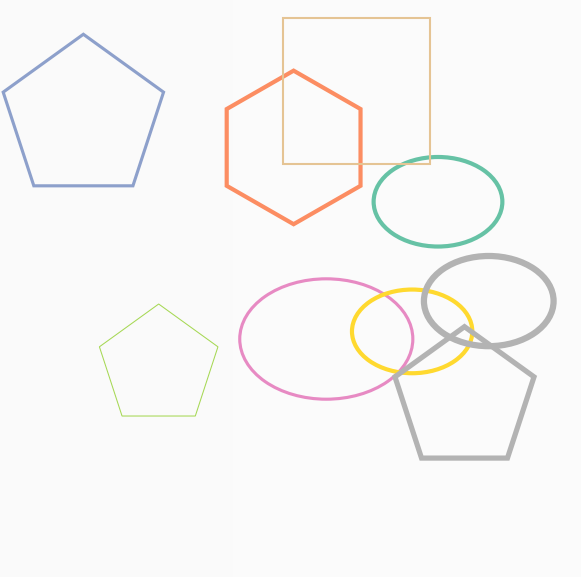[{"shape": "oval", "thickness": 2, "radius": 0.55, "center": [0.754, 0.65]}, {"shape": "hexagon", "thickness": 2, "radius": 0.66, "center": [0.505, 0.744]}, {"shape": "pentagon", "thickness": 1.5, "radius": 0.73, "center": [0.143, 0.795]}, {"shape": "oval", "thickness": 1.5, "radius": 0.74, "center": [0.561, 0.412]}, {"shape": "pentagon", "thickness": 0.5, "radius": 0.54, "center": [0.273, 0.365]}, {"shape": "oval", "thickness": 2, "radius": 0.52, "center": [0.709, 0.425]}, {"shape": "square", "thickness": 1, "radius": 0.63, "center": [0.614, 0.842]}, {"shape": "oval", "thickness": 3, "radius": 0.56, "center": [0.841, 0.478]}, {"shape": "pentagon", "thickness": 2.5, "radius": 0.63, "center": [0.799, 0.308]}]